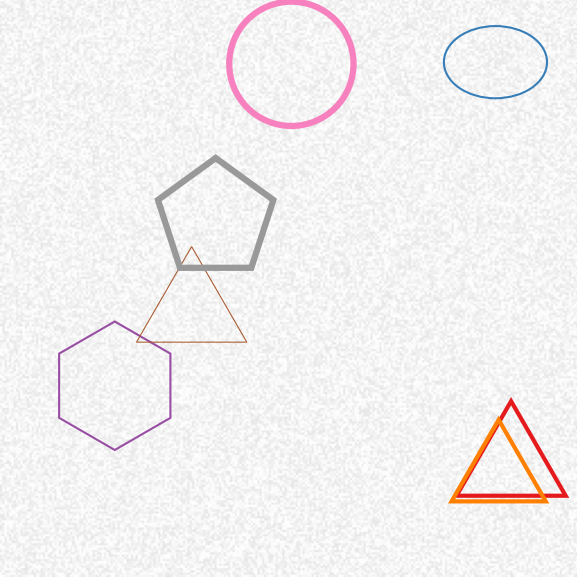[{"shape": "triangle", "thickness": 2, "radius": 0.55, "center": [0.885, 0.195]}, {"shape": "oval", "thickness": 1, "radius": 0.45, "center": [0.858, 0.891]}, {"shape": "hexagon", "thickness": 1, "radius": 0.56, "center": [0.199, 0.331]}, {"shape": "triangle", "thickness": 2, "radius": 0.47, "center": [0.863, 0.178]}, {"shape": "triangle", "thickness": 0.5, "radius": 0.55, "center": [0.332, 0.462]}, {"shape": "circle", "thickness": 3, "radius": 0.54, "center": [0.505, 0.889]}, {"shape": "pentagon", "thickness": 3, "radius": 0.53, "center": [0.373, 0.62]}]